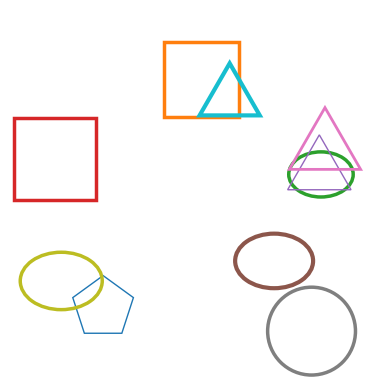[{"shape": "pentagon", "thickness": 1, "radius": 0.41, "center": [0.268, 0.201]}, {"shape": "square", "thickness": 2.5, "radius": 0.49, "center": [0.523, 0.793]}, {"shape": "oval", "thickness": 2.5, "radius": 0.42, "center": [0.834, 0.547]}, {"shape": "square", "thickness": 2.5, "radius": 0.54, "center": [0.144, 0.588]}, {"shape": "triangle", "thickness": 1, "radius": 0.48, "center": [0.829, 0.555]}, {"shape": "oval", "thickness": 3, "radius": 0.51, "center": [0.712, 0.322]}, {"shape": "triangle", "thickness": 2, "radius": 0.53, "center": [0.844, 0.614]}, {"shape": "circle", "thickness": 2.5, "radius": 0.57, "center": [0.809, 0.14]}, {"shape": "oval", "thickness": 2.5, "radius": 0.53, "center": [0.159, 0.27]}, {"shape": "triangle", "thickness": 3, "radius": 0.45, "center": [0.597, 0.745]}]